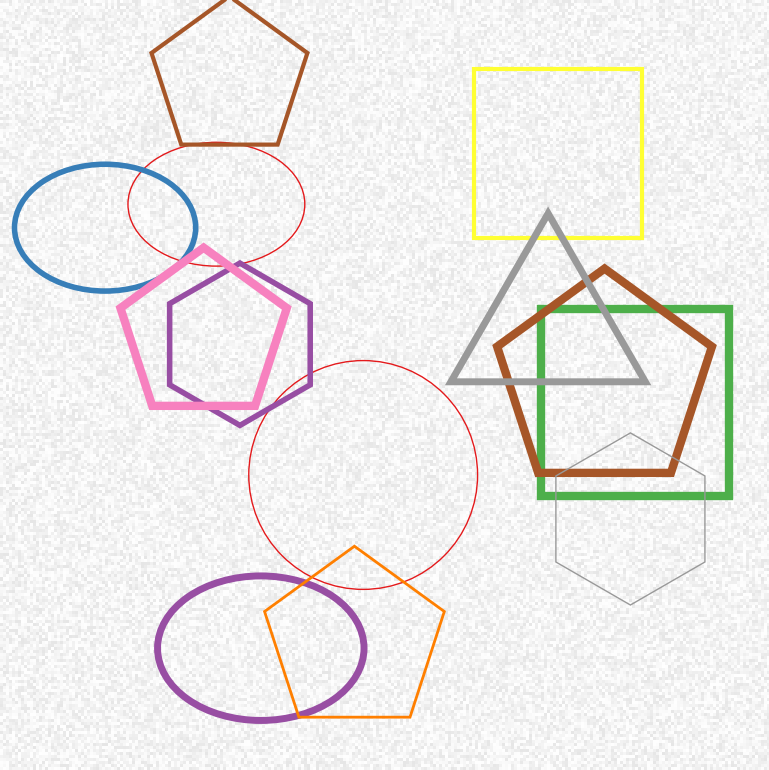[{"shape": "oval", "thickness": 0.5, "radius": 0.57, "center": [0.281, 0.735]}, {"shape": "circle", "thickness": 0.5, "radius": 0.74, "center": [0.472, 0.383]}, {"shape": "oval", "thickness": 2, "radius": 0.59, "center": [0.136, 0.704]}, {"shape": "square", "thickness": 3, "radius": 0.61, "center": [0.825, 0.477]}, {"shape": "hexagon", "thickness": 2, "radius": 0.53, "center": [0.312, 0.553]}, {"shape": "oval", "thickness": 2.5, "radius": 0.67, "center": [0.339, 0.158]}, {"shape": "pentagon", "thickness": 1, "radius": 0.61, "center": [0.46, 0.168]}, {"shape": "square", "thickness": 1.5, "radius": 0.55, "center": [0.725, 0.8]}, {"shape": "pentagon", "thickness": 1.5, "radius": 0.53, "center": [0.298, 0.898]}, {"shape": "pentagon", "thickness": 3, "radius": 0.73, "center": [0.785, 0.505]}, {"shape": "pentagon", "thickness": 3, "radius": 0.57, "center": [0.264, 0.565]}, {"shape": "hexagon", "thickness": 0.5, "radius": 0.56, "center": [0.819, 0.326]}, {"shape": "triangle", "thickness": 2.5, "radius": 0.73, "center": [0.712, 0.577]}]